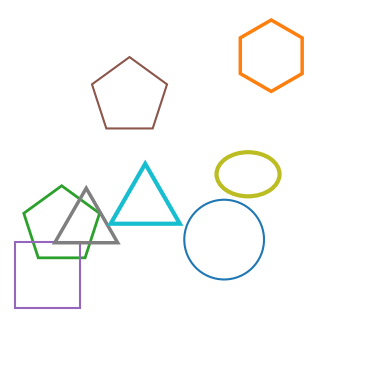[{"shape": "circle", "thickness": 1.5, "radius": 0.52, "center": [0.582, 0.378]}, {"shape": "hexagon", "thickness": 2.5, "radius": 0.46, "center": [0.704, 0.855]}, {"shape": "pentagon", "thickness": 2, "radius": 0.52, "center": [0.16, 0.414]}, {"shape": "square", "thickness": 1.5, "radius": 0.42, "center": [0.124, 0.286]}, {"shape": "pentagon", "thickness": 1.5, "radius": 0.51, "center": [0.336, 0.749]}, {"shape": "triangle", "thickness": 2.5, "radius": 0.47, "center": [0.224, 0.417]}, {"shape": "oval", "thickness": 3, "radius": 0.41, "center": [0.644, 0.547]}, {"shape": "triangle", "thickness": 3, "radius": 0.52, "center": [0.377, 0.471]}]